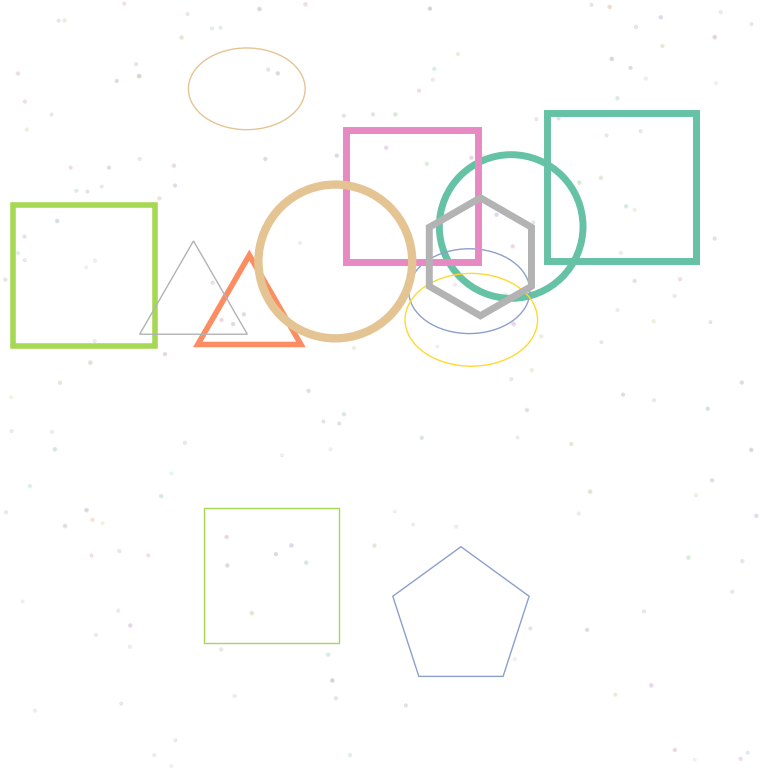[{"shape": "square", "thickness": 2.5, "radius": 0.48, "center": [0.807, 0.757]}, {"shape": "circle", "thickness": 2.5, "radius": 0.47, "center": [0.664, 0.706]}, {"shape": "triangle", "thickness": 2, "radius": 0.39, "center": [0.324, 0.591]}, {"shape": "pentagon", "thickness": 0.5, "radius": 0.47, "center": [0.599, 0.197]}, {"shape": "oval", "thickness": 0.5, "radius": 0.39, "center": [0.61, 0.622]}, {"shape": "square", "thickness": 2.5, "radius": 0.43, "center": [0.535, 0.745]}, {"shape": "square", "thickness": 0.5, "radius": 0.44, "center": [0.352, 0.253]}, {"shape": "square", "thickness": 2, "radius": 0.46, "center": [0.109, 0.642]}, {"shape": "oval", "thickness": 0.5, "radius": 0.43, "center": [0.612, 0.585]}, {"shape": "circle", "thickness": 3, "radius": 0.5, "center": [0.435, 0.66]}, {"shape": "oval", "thickness": 0.5, "radius": 0.38, "center": [0.32, 0.885]}, {"shape": "triangle", "thickness": 0.5, "radius": 0.4, "center": [0.251, 0.606]}, {"shape": "hexagon", "thickness": 2.5, "radius": 0.38, "center": [0.624, 0.667]}]